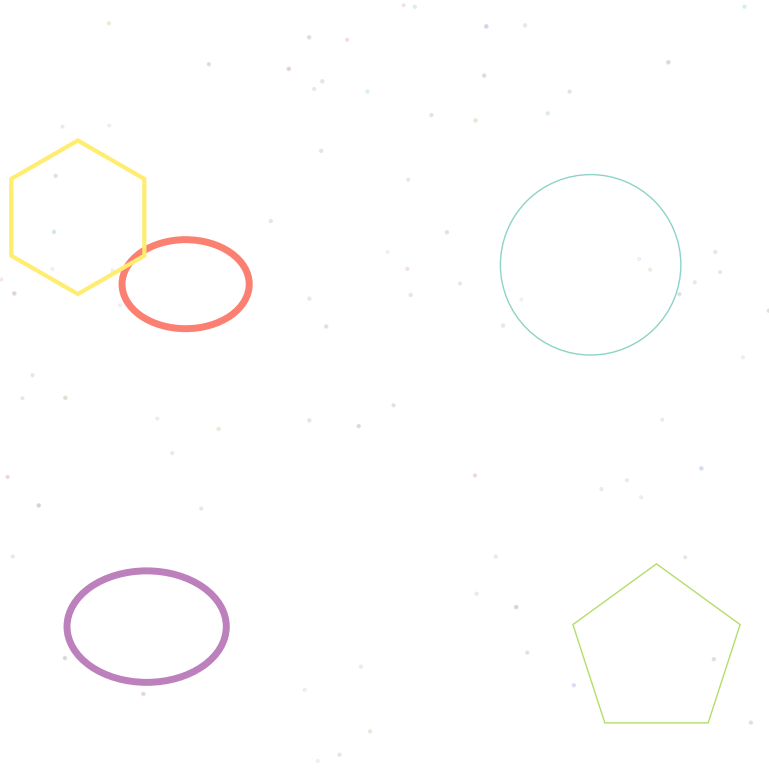[{"shape": "circle", "thickness": 0.5, "radius": 0.59, "center": [0.767, 0.656]}, {"shape": "oval", "thickness": 2.5, "radius": 0.41, "center": [0.241, 0.631]}, {"shape": "pentagon", "thickness": 0.5, "radius": 0.57, "center": [0.853, 0.154]}, {"shape": "oval", "thickness": 2.5, "radius": 0.52, "center": [0.19, 0.186]}, {"shape": "hexagon", "thickness": 1.5, "radius": 0.5, "center": [0.101, 0.718]}]